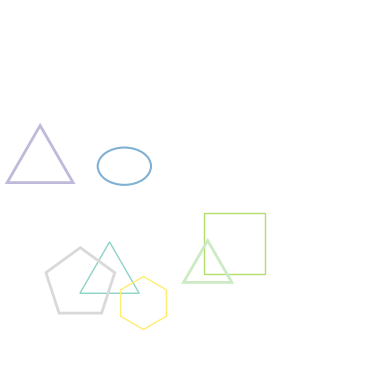[{"shape": "triangle", "thickness": 1, "radius": 0.44, "center": [0.285, 0.283]}, {"shape": "triangle", "thickness": 2, "radius": 0.49, "center": [0.104, 0.575]}, {"shape": "oval", "thickness": 1.5, "radius": 0.35, "center": [0.323, 0.568]}, {"shape": "square", "thickness": 1, "radius": 0.4, "center": [0.609, 0.368]}, {"shape": "pentagon", "thickness": 2, "radius": 0.47, "center": [0.209, 0.263]}, {"shape": "triangle", "thickness": 2, "radius": 0.36, "center": [0.539, 0.303]}, {"shape": "hexagon", "thickness": 1, "radius": 0.34, "center": [0.373, 0.213]}]